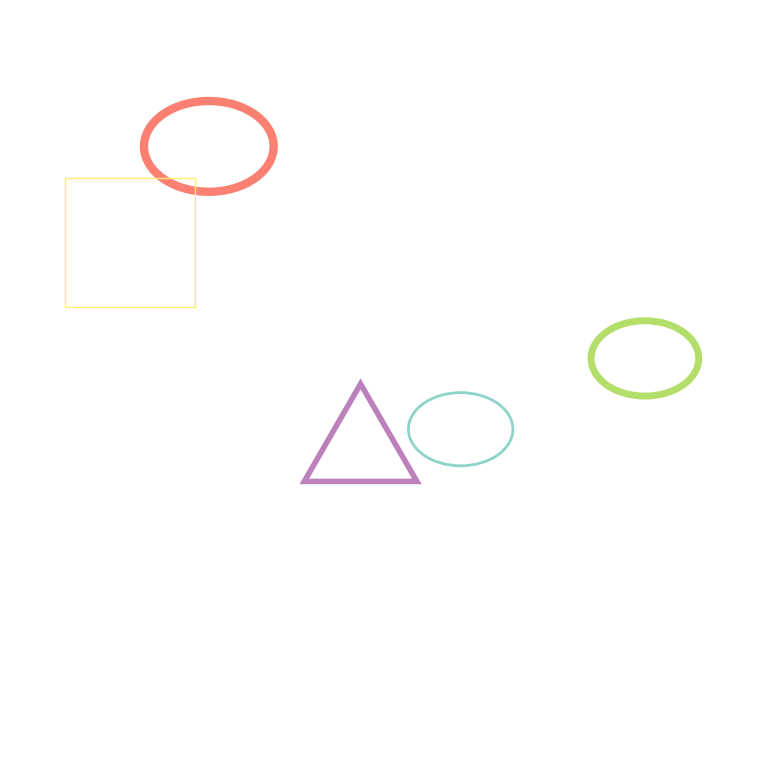[{"shape": "oval", "thickness": 1, "radius": 0.34, "center": [0.598, 0.443]}, {"shape": "oval", "thickness": 3, "radius": 0.42, "center": [0.271, 0.81]}, {"shape": "oval", "thickness": 2.5, "radius": 0.35, "center": [0.838, 0.535]}, {"shape": "triangle", "thickness": 2, "radius": 0.42, "center": [0.468, 0.417]}, {"shape": "square", "thickness": 0.5, "radius": 0.42, "center": [0.169, 0.685]}]